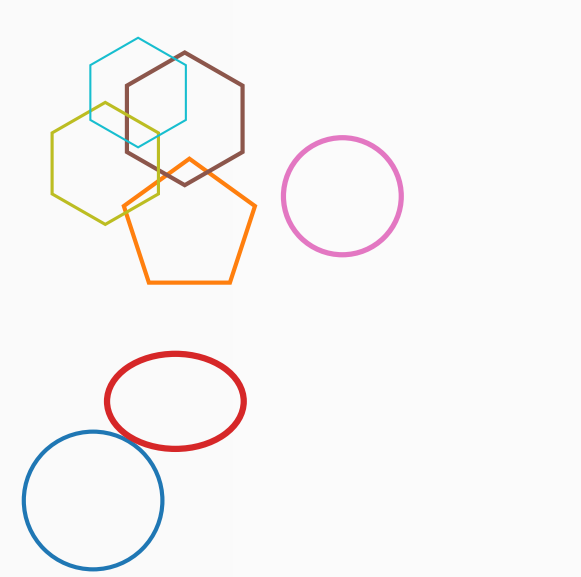[{"shape": "circle", "thickness": 2, "radius": 0.6, "center": [0.16, 0.132]}, {"shape": "pentagon", "thickness": 2, "radius": 0.59, "center": [0.326, 0.606]}, {"shape": "oval", "thickness": 3, "radius": 0.59, "center": [0.302, 0.304]}, {"shape": "hexagon", "thickness": 2, "radius": 0.57, "center": [0.318, 0.793]}, {"shape": "circle", "thickness": 2.5, "radius": 0.51, "center": [0.589, 0.659]}, {"shape": "hexagon", "thickness": 1.5, "radius": 0.53, "center": [0.181, 0.716]}, {"shape": "hexagon", "thickness": 1, "radius": 0.47, "center": [0.238, 0.839]}]